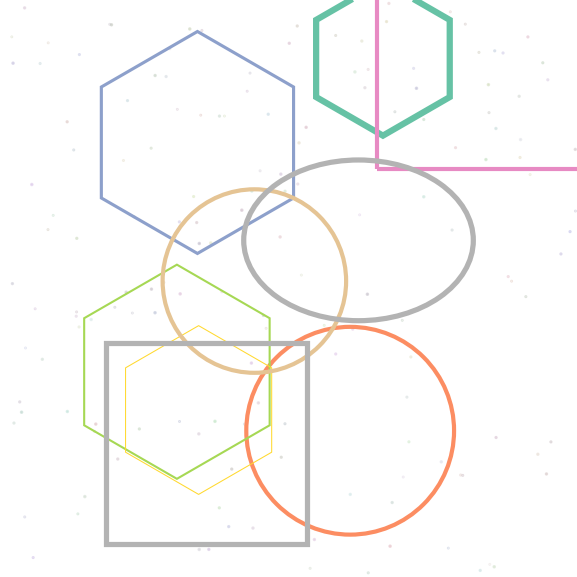[{"shape": "hexagon", "thickness": 3, "radius": 0.67, "center": [0.663, 0.898]}, {"shape": "circle", "thickness": 2, "radius": 0.9, "center": [0.606, 0.253]}, {"shape": "hexagon", "thickness": 1.5, "radius": 0.96, "center": [0.342, 0.752]}, {"shape": "square", "thickness": 2, "radius": 0.9, "center": [0.833, 0.886]}, {"shape": "hexagon", "thickness": 1, "radius": 0.93, "center": [0.306, 0.355]}, {"shape": "hexagon", "thickness": 0.5, "radius": 0.73, "center": [0.344, 0.289]}, {"shape": "circle", "thickness": 2, "radius": 0.79, "center": [0.44, 0.512]}, {"shape": "oval", "thickness": 2.5, "radius": 0.99, "center": [0.621, 0.583]}, {"shape": "square", "thickness": 2.5, "radius": 0.87, "center": [0.358, 0.231]}]